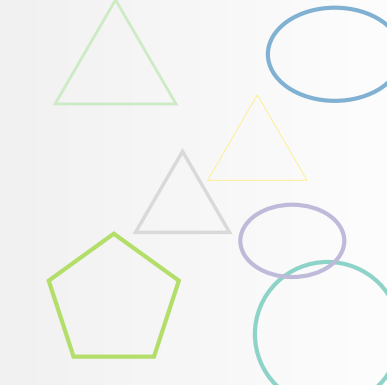[{"shape": "circle", "thickness": 3, "radius": 0.94, "center": [0.845, 0.132]}, {"shape": "oval", "thickness": 3, "radius": 0.67, "center": [0.754, 0.374]}, {"shape": "oval", "thickness": 3, "radius": 0.86, "center": [0.864, 0.859]}, {"shape": "pentagon", "thickness": 3, "radius": 0.88, "center": [0.294, 0.216]}, {"shape": "triangle", "thickness": 2.5, "radius": 0.7, "center": [0.471, 0.466]}, {"shape": "triangle", "thickness": 2, "radius": 0.9, "center": [0.298, 0.82]}, {"shape": "triangle", "thickness": 0.5, "radius": 0.74, "center": [0.664, 0.606]}]